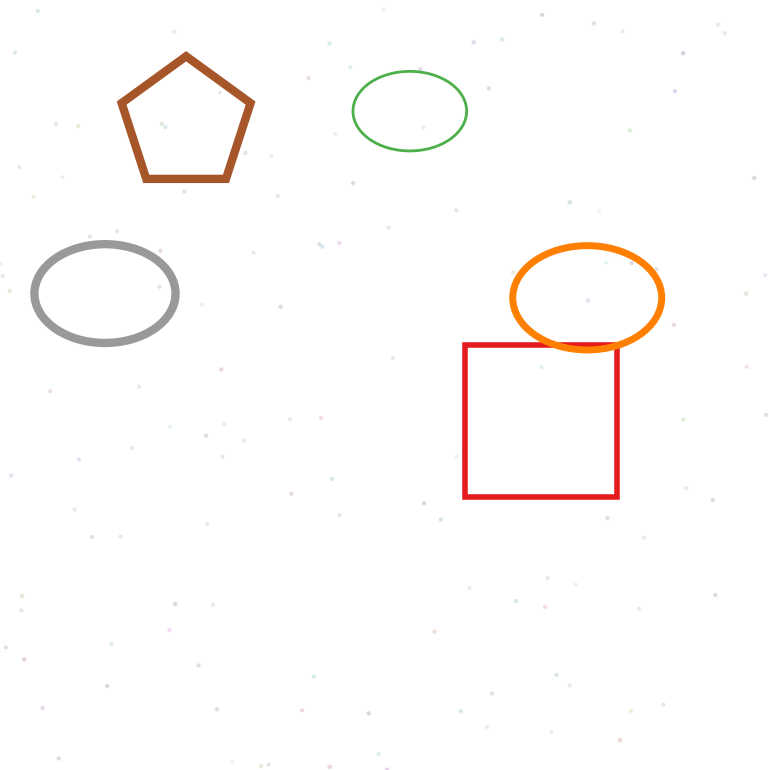[{"shape": "square", "thickness": 2, "radius": 0.49, "center": [0.703, 0.453]}, {"shape": "oval", "thickness": 1, "radius": 0.37, "center": [0.532, 0.856]}, {"shape": "oval", "thickness": 2.5, "radius": 0.48, "center": [0.763, 0.613]}, {"shape": "pentagon", "thickness": 3, "radius": 0.44, "center": [0.242, 0.839]}, {"shape": "oval", "thickness": 3, "radius": 0.46, "center": [0.136, 0.619]}]